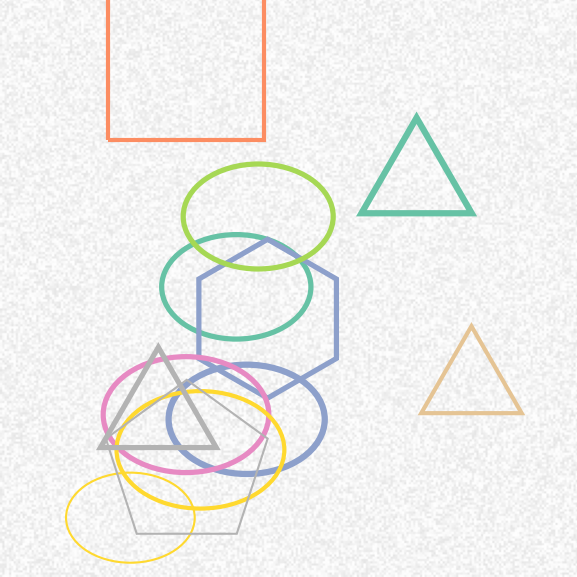[{"shape": "triangle", "thickness": 3, "radius": 0.55, "center": [0.721, 0.685]}, {"shape": "oval", "thickness": 2.5, "radius": 0.65, "center": [0.409, 0.502]}, {"shape": "square", "thickness": 2, "radius": 0.67, "center": [0.322, 0.892]}, {"shape": "oval", "thickness": 3, "radius": 0.68, "center": [0.427, 0.273]}, {"shape": "hexagon", "thickness": 2.5, "radius": 0.69, "center": [0.463, 0.447]}, {"shape": "oval", "thickness": 2.5, "radius": 0.72, "center": [0.322, 0.281]}, {"shape": "oval", "thickness": 2.5, "radius": 0.65, "center": [0.447, 0.624]}, {"shape": "oval", "thickness": 1, "radius": 0.56, "center": [0.226, 0.103]}, {"shape": "oval", "thickness": 2, "radius": 0.73, "center": [0.347, 0.22]}, {"shape": "triangle", "thickness": 2, "radius": 0.5, "center": [0.816, 0.334]}, {"shape": "pentagon", "thickness": 1, "radius": 0.74, "center": [0.323, 0.194]}, {"shape": "triangle", "thickness": 2.5, "radius": 0.58, "center": [0.274, 0.282]}]